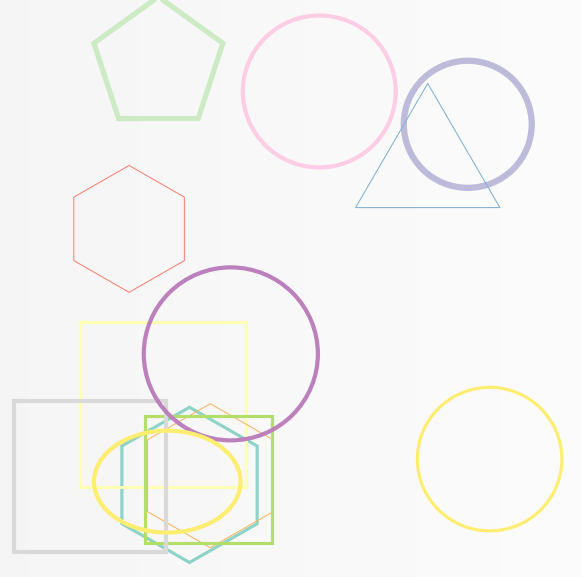[{"shape": "hexagon", "thickness": 1.5, "radius": 0.67, "center": [0.326, 0.16]}, {"shape": "square", "thickness": 1.5, "radius": 0.71, "center": [0.281, 0.298]}, {"shape": "circle", "thickness": 3, "radius": 0.55, "center": [0.805, 0.784]}, {"shape": "hexagon", "thickness": 0.5, "radius": 0.55, "center": [0.222, 0.603]}, {"shape": "triangle", "thickness": 0.5, "radius": 0.72, "center": [0.736, 0.711]}, {"shape": "hexagon", "thickness": 0.5, "radius": 0.62, "center": [0.362, 0.175]}, {"shape": "square", "thickness": 1.5, "radius": 0.55, "center": [0.359, 0.169]}, {"shape": "circle", "thickness": 2, "radius": 0.66, "center": [0.549, 0.841]}, {"shape": "square", "thickness": 2, "radius": 0.65, "center": [0.155, 0.174]}, {"shape": "circle", "thickness": 2, "radius": 0.75, "center": [0.397, 0.386]}, {"shape": "pentagon", "thickness": 2.5, "radius": 0.58, "center": [0.273, 0.888]}, {"shape": "circle", "thickness": 1.5, "radius": 0.62, "center": [0.842, 0.204]}, {"shape": "oval", "thickness": 2, "radius": 0.63, "center": [0.288, 0.165]}]